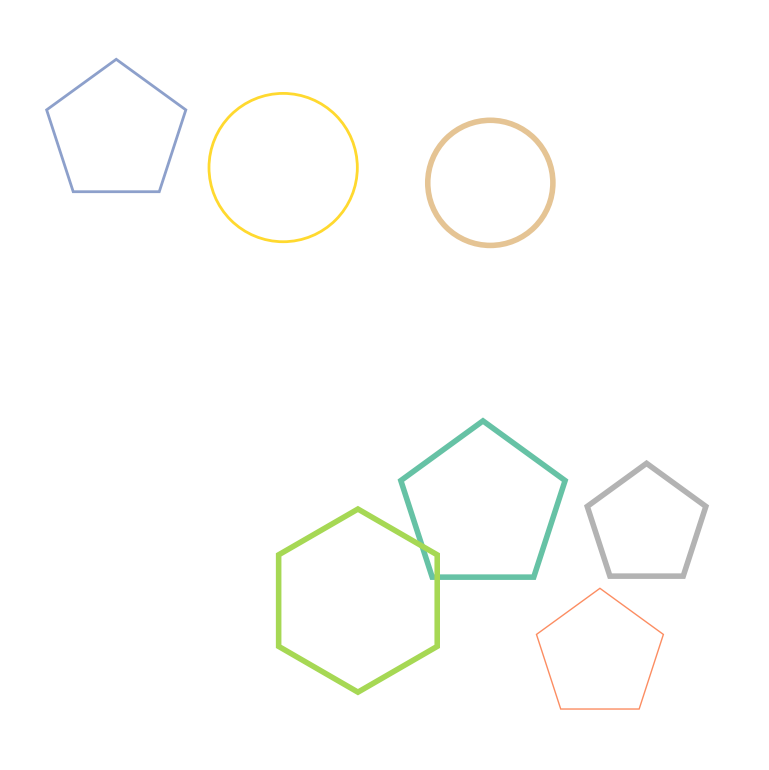[{"shape": "pentagon", "thickness": 2, "radius": 0.56, "center": [0.627, 0.341]}, {"shape": "pentagon", "thickness": 0.5, "radius": 0.43, "center": [0.779, 0.149]}, {"shape": "pentagon", "thickness": 1, "radius": 0.48, "center": [0.151, 0.828]}, {"shape": "hexagon", "thickness": 2, "radius": 0.59, "center": [0.465, 0.22]}, {"shape": "circle", "thickness": 1, "radius": 0.48, "center": [0.368, 0.782]}, {"shape": "circle", "thickness": 2, "radius": 0.41, "center": [0.637, 0.763]}, {"shape": "pentagon", "thickness": 2, "radius": 0.4, "center": [0.84, 0.317]}]